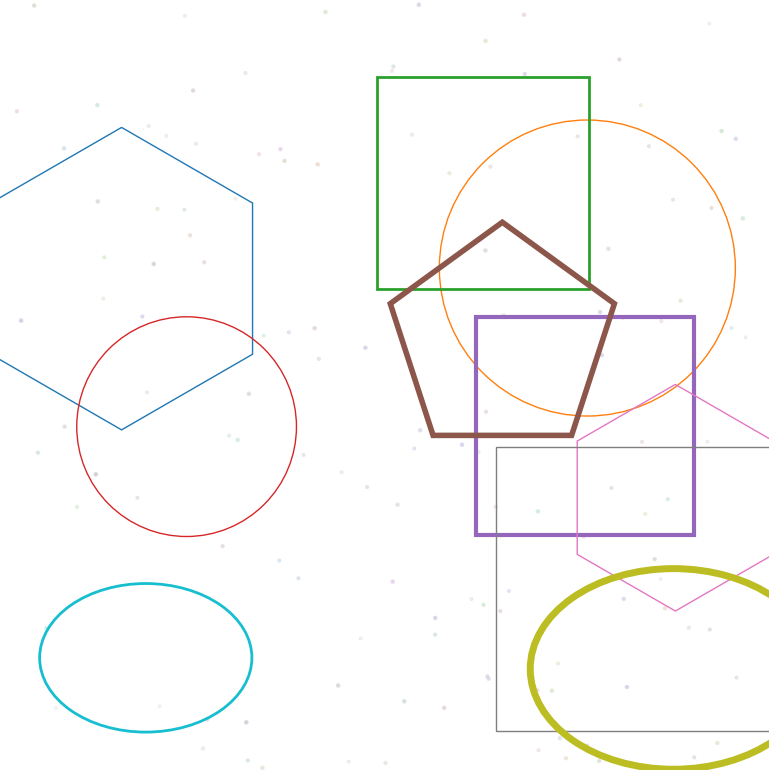[{"shape": "hexagon", "thickness": 0.5, "radius": 0.98, "center": [0.158, 0.638]}, {"shape": "circle", "thickness": 0.5, "radius": 0.96, "center": [0.763, 0.652]}, {"shape": "square", "thickness": 1, "radius": 0.69, "center": [0.627, 0.762]}, {"shape": "circle", "thickness": 0.5, "radius": 0.71, "center": [0.242, 0.446]}, {"shape": "square", "thickness": 1.5, "radius": 0.71, "center": [0.76, 0.447]}, {"shape": "pentagon", "thickness": 2, "radius": 0.77, "center": [0.652, 0.558]}, {"shape": "hexagon", "thickness": 0.5, "radius": 0.74, "center": [0.877, 0.354]}, {"shape": "square", "thickness": 0.5, "radius": 0.92, "center": [0.828, 0.235]}, {"shape": "oval", "thickness": 2.5, "radius": 0.93, "center": [0.875, 0.131]}, {"shape": "oval", "thickness": 1, "radius": 0.69, "center": [0.189, 0.146]}]